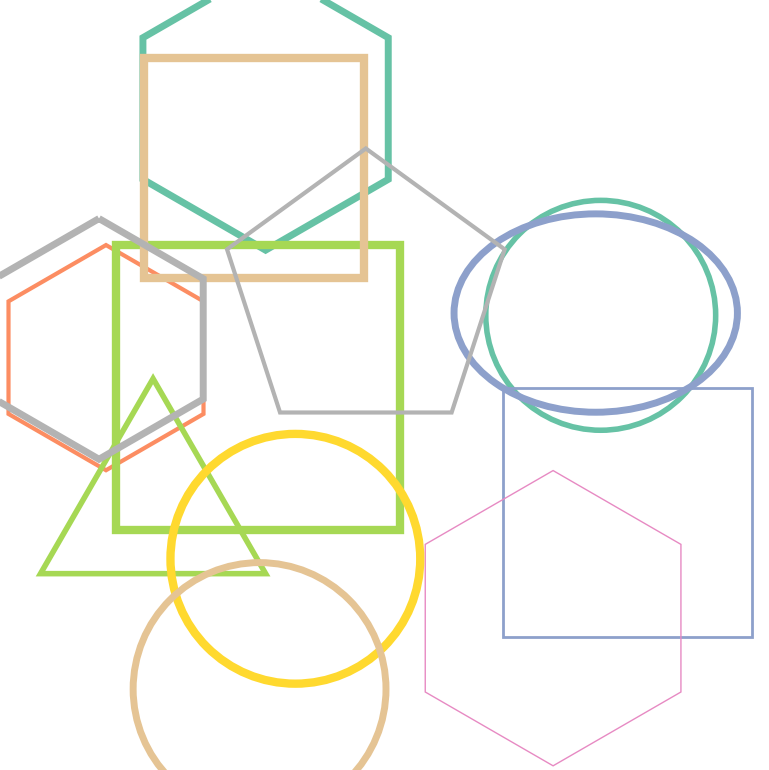[{"shape": "hexagon", "thickness": 2.5, "radius": 0.92, "center": [0.345, 0.859]}, {"shape": "circle", "thickness": 2, "radius": 0.75, "center": [0.78, 0.591]}, {"shape": "hexagon", "thickness": 1.5, "radius": 0.73, "center": [0.138, 0.536]}, {"shape": "square", "thickness": 1, "radius": 0.81, "center": [0.815, 0.334]}, {"shape": "oval", "thickness": 2.5, "radius": 0.92, "center": [0.774, 0.593]}, {"shape": "hexagon", "thickness": 0.5, "radius": 0.96, "center": [0.718, 0.197]}, {"shape": "triangle", "thickness": 2, "radius": 0.84, "center": [0.199, 0.339]}, {"shape": "square", "thickness": 3, "radius": 0.92, "center": [0.335, 0.497]}, {"shape": "circle", "thickness": 3, "radius": 0.81, "center": [0.384, 0.274]}, {"shape": "square", "thickness": 3, "radius": 0.71, "center": [0.33, 0.782]}, {"shape": "circle", "thickness": 2.5, "radius": 0.82, "center": [0.337, 0.105]}, {"shape": "hexagon", "thickness": 2.5, "radius": 0.78, "center": [0.129, 0.56]}, {"shape": "pentagon", "thickness": 1.5, "radius": 0.95, "center": [0.475, 0.618]}]